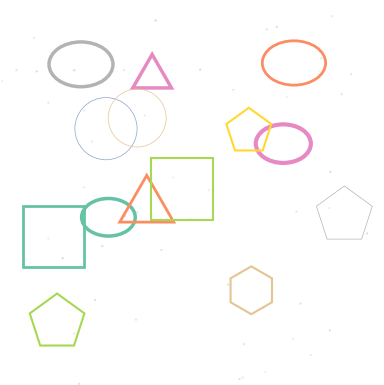[{"shape": "square", "thickness": 2, "radius": 0.4, "center": [0.139, 0.387]}, {"shape": "oval", "thickness": 2.5, "radius": 0.35, "center": [0.282, 0.436]}, {"shape": "triangle", "thickness": 2, "radius": 0.41, "center": [0.381, 0.464]}, {"shape": "oval", "thickness": 2, "radius": 0.41, "center": [0.764, 0.836]}, {"shape": "circle", "thickness": 0.5, "radius": 0.4, "center": [0.275, 0.666]}, {"shape": "oval", "thickness": 3, "radius": 0.36, "center": [0.736, 0.627]}, {"shape": "triangle", "thickness": 2.5, "radius": 0.29, "center": [0.395, 0.801]}, {"shape": "pentagon", "thickness": 1.5, "radius": 0.37, "center": [0.148, 0.163]}, {"shape": "square", "thickness": 1.5, "radius": 0.4, "center": [0.473, 0.509]}, {"shape": "pentagon", "thickness": 1.5, "radius": 0.31, "center": [0.646, 0.659]}, {"shape": "hexagon", "thickness": 1.5, "radius": 0.31, "center": [0.653, 0.246]}, {"shape": "circle", "thickness": 0.5, "radius": 0.38, "center": [0.356, 0.693]}, {"shape": "pentagon", "thickness": 0.5, "radius": 0.38, "center": [0.894, 0.441]}, {"shape": "oval", "thickness": 2.5, "radius": 0.42, "center": [0.21, 0.833]}]